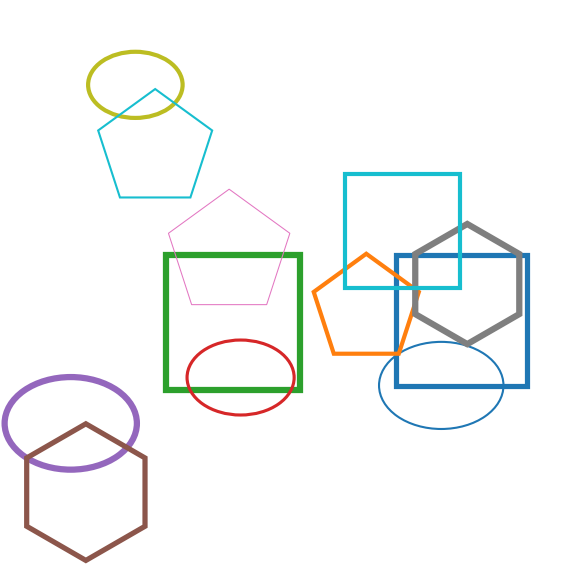[{"shape": "square", "thickness": 2.5, "radius": 0.56, "center": [0.799, 0.444]}, {"shape": "oval", "thickness": 1, "radius": 0.54, "center": [0.764, 0.332]}, {"shape": "pentagon", "thickness": 2, "radius": 0.48, "center": [0.634, 0.464]}, {"shape": "square", "thickness": 3, "radius": 0.58, "center": [0.403, 0.441]}, {"shape": "oval", "thickness": 1.5, "radius": 0.46, "center": [0.417, 0.345]}, {"shape": "oval", "thickness": 3, "radius": 0.57, "center": [0.123, 0.266]}, {"shape": "hexagon", "thickness": 2.5, "radius": 0.59, "center": [0.149, 0.147]}, {"shape": "pentagon", "thickness": 0.5, "radius": 0.55, "center": [0.397, 0.561]}, {"shape": "hexagon", "thickness": 3, "radius": 0.52, "center": [0.809, 0.507]}, {"shape": "oval", "thickness": 2, "radius": 0.41, "center": [0.234, 0.852]}, {"shape": "square", "thickness": 2, "radius": 0.49, "center": [0.697, 0.6]}, {"shape": "pentagon", "thickness": 1, "radius": 0.52, "center": [0.269, 0.741]}]